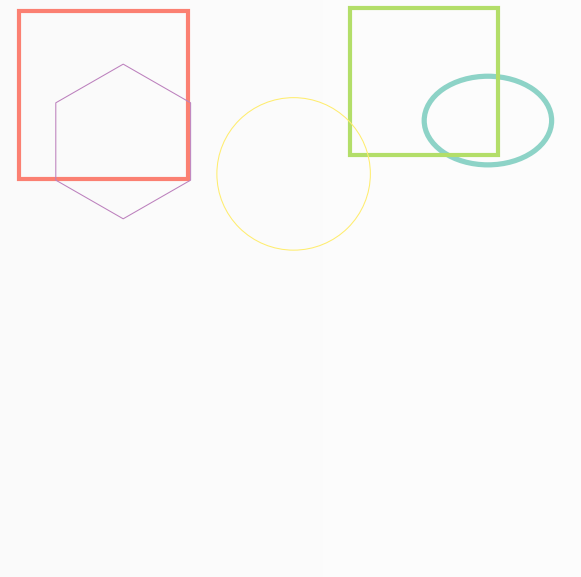[{"shape": "oval", "thickness": 2.5, "radius": 0.55, "center": [0.839, 0.79]}, {"shape": "square", "thickness": 2, "radius": 0.73, "center": [0.177, 0.835]}, {"shape": "square", "thickness": 2, "radius": 0.64, "center": [0.73, 0.857]}, {"shape": "hexagon", "thickness": 0.5, "radius": 0.67, "center": [0.212, 0.754]}, {"shape": "circle", "thickness": 0.5, "radius": 0.66, "center": [0.505, 0.698]}]